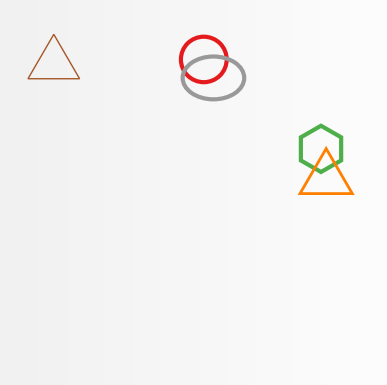[{"shape": "circle", "thickness": 3, "radius": 0.3, "center": [0.526, 0.846]}, {"shape": "hexagon", "thickness": 3, "radius": 0.3, "center": [0.828, 0.613]}, {"shape": "triangle", "thickness": 2, "radius": 0.39, "center": [0.842, 0.536]}, {"shape": "triangle", "thickness": 1, "radius": 0.38, "center": [0.139, 0.834]}, {"shape": "oval", "thickness": 3, "radius": 0.4, "center": [0.551, 0.798]}]